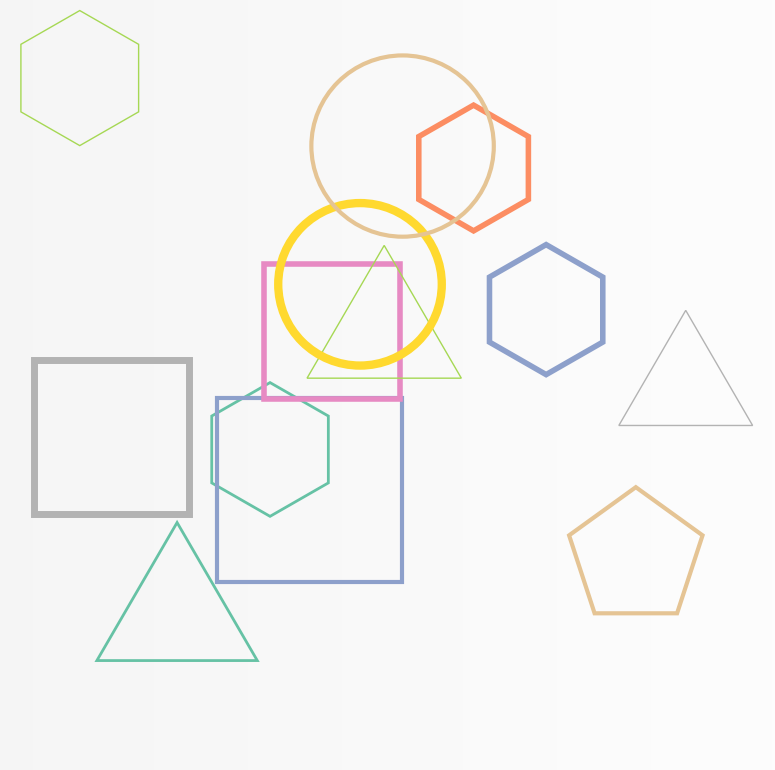[{"shape": "triangle", "thickness": 1, "radius": 0.6, "center": [0.228, 0.202]}, {"shape": "hexagon", "thickness": 1, "radius": 0.43, "center": [0.348, 0.416]}, {"shape": "hexagon", "thickness": 2, "radius": 0.41, "center": [0.611, 0.782]}, {"shape": "square", "thickness": 1.5, "radius": 0.6, "center": [0.4, 0.364]}, {"shape": "hexagon", "thickness": 2, "radius": 0.42, "center": [0.705, 0.598]}, {"shape": "square", "thickness": 2, "radius": 0.44, "center": [0.429, 0.569]}, {"shape": "hexagon", "thickness": 0.5, "radius": 0.44, "center": [0.103, 0.899]}, {"shape": "triangle", "thickness": 0.5, "radius": 0.57, "center": [0.496, 0.566]}, {"shape": "circle", "thickness": 3, "radius": 0.53, "center": [0.465, 0.631]}, {"shape": "circle", "thickness": 1.5, "radius": 0.59, "center": [0.519, 0.81]}, {"shape": "pentagon", "thickness": 1.5, "radius": 0.45, "center": [0.82, 0.277]}, {"shape": "square", "thickness": 2.5, "radius": 0.5, "center": [0.144, 0.432]}, {"shape": "triangle", "thickness": 0.5, "radius": 0.5, "center": [0.885, 0.497]}]